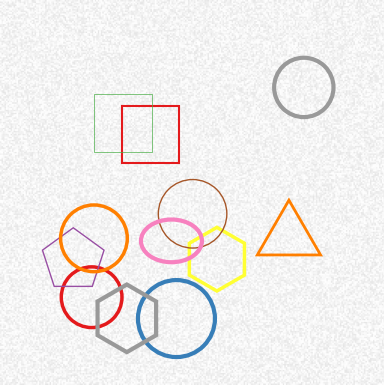[{"shape": "circle", "thickness": 2.5, "radius": 0.39, "center": [0.238, 0.228]}, {"shape": "square", "thickness": 1.5, "radius": 0.37, "center": [0.39, 0.65]}, {"shape": "circle", "thickness": 3, "radius": 0.5, "center": [0.458, 0.173]}, {"shape": "square", "thickness": 0.5, "radius": 0.38, "center": [0.319, 0.681]}, {"shape": "pentagon", "thickness": 1, "radius": 0.42, "center": [0.19, 0.324]}, {"shape": "triangle", "thickness": 2, "radius": 0.47, "center": [0.75, 0.385]}, {"shape": "circle", "thickness": 2.5, "radius": 0.43, "center": [0.244, 0.381]}, {"shape": "hexagon", "thickness": 2.5, "radius": 0.41, "center": [0.563, 0.327]}, {"shape": "circle", "thickness": 1, "radius": 0.44, "center": [0.5, 0.445]}, {"shape": "oval", "thickness": 3, "radius": 0.4, "center": [0.445, 0.374]}, {"shape": "circle", "thickness": 3, "radius": 0.39, "center": [0.789, 0.773]}, {"shape": "hexagon", "thickness": 3, "radius": 0.44, "center": [0.329, 0.173]}]